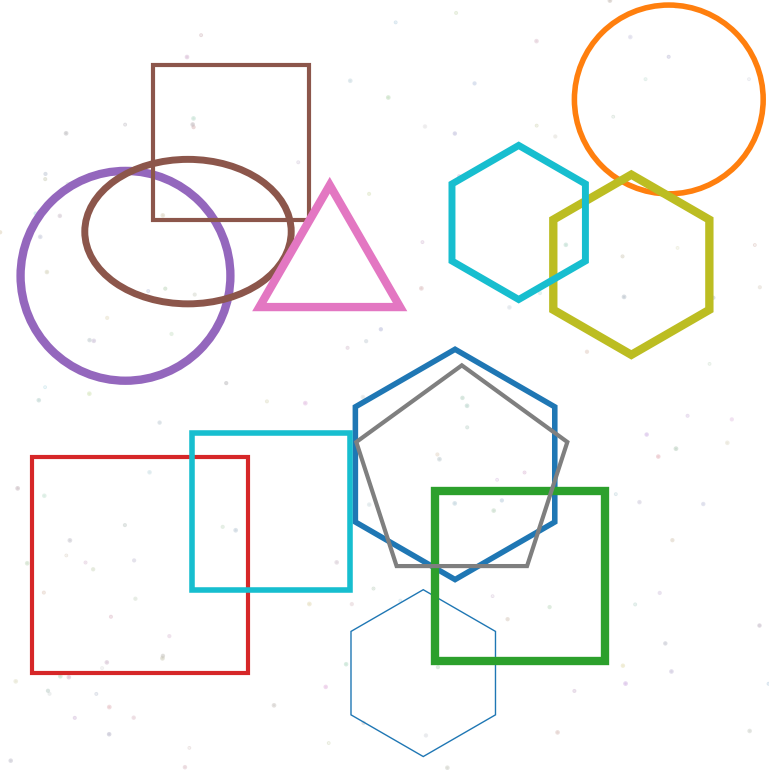[{"shape": "hexagon", "thickness": 0.5, "radius": 0.54, "center": [0.55, 0.126]}, {"shape": "hexagon", "thickness": 2, "radius": 0.75, "center": [0.591, 0.397]}, {"shape": "circle", "thickness": 2, "radius": 0.61, "center": [0.869, 0.871]}, {"shape": "square", "thickness": 3, "radius": 0.55, "center": [0.676, 0.252]}, {"shape": "square", "thickness": 1.5, "radius": 0.7, "center": [0.182, 0.267]}, {"shape": "circle", "thickness": 3, "radius": 0.68, "center": [0.163, 0.642]}, {"shape": "square", "thickness": 1.5, "radius": 0.5, "center": [0.3, 0.815]}, {"shape": "oval", "thickness": 2.5, "radius": 0.67, "center": [0.244, 0.699]}, {"shape": "triangle", "thickness": 3, "radius": 0.53, "center": [0.428, 0.654]}, {"shape": "pentagon", "thickness": 1.5, "radius": 0.72, "center": [0.6, 0.381]}, {"shape": "hexagon", "thickness": 3, "radius": 0.59, "center": [0.82, 0.656]}, {"shape": "hexagon", "thickness": 2.5, "radius": 0.5, "center": [0.674, 0.711]}, {"shape": "square", "thickness": 2, "radius": 0.51, "center": [0.352, 0.336]}]